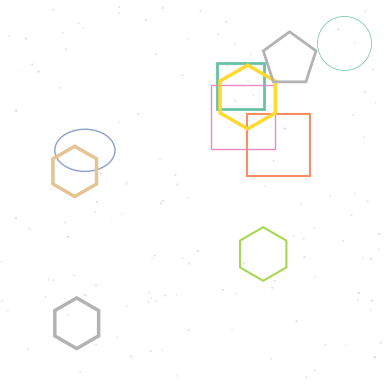[{"shape": "square", "thickness": 2, "radius": 0.3, "center": [0.624, 0.777]}, {"shape": "circle", "thickness": 0.5, "radius": 0.35, "center": [0.895, 0.887]}, {"shape": "square", "thickness": 1.5, "radius": 0.41, "center": [0.723, 0.623]}, {"shape": "oval", "thickness": 1, "radius": 0.39, "center": [0.221, 0.61]}, {"shape": "square", "thickness": 1, "radius": 0.42, "center": [0.63, 0.697]}, {"shape": "hexagon", "thickness": 1.5, "radius": 0.35, "center": [0.684, 0.34]}, {"shape": "hexagon", "thickness": 2.5, "radius": 0.41, "center": [0.643, 0.748]}, {"shape": "hexagon", "thickness": 2.5, "radius": 0.33, "center": [0.194, 0.555]}, {"shape": "pentagon", "thickness": 2, "radius": 0.36, "center": [0.752, 0.846]}, {"shape": "hexagon", "thickness": 2.5, "radius": 0.33, "center": [0.199, 0.16]}]